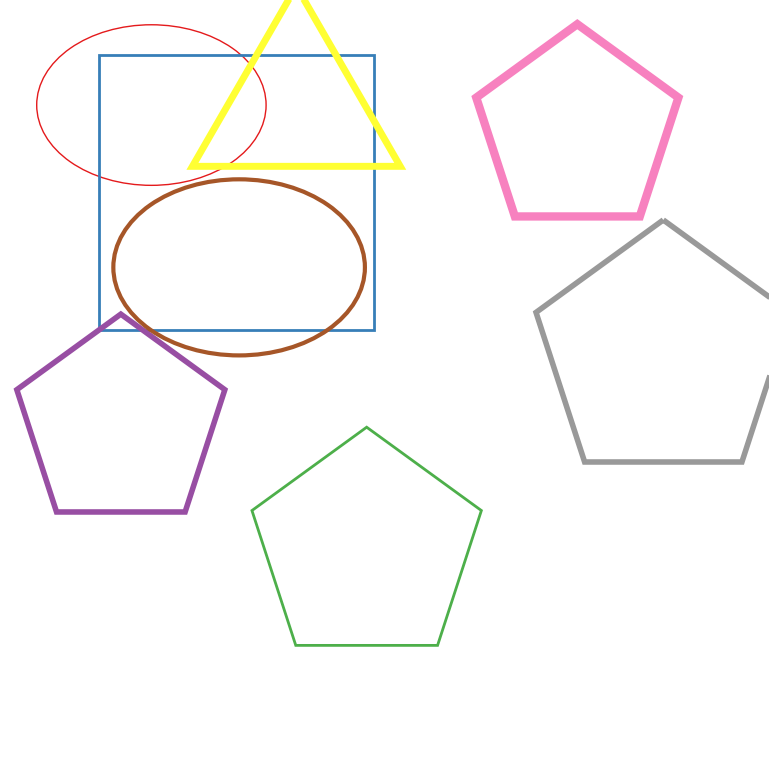[{"shape": "oval", "thickness": 0.5, "radius": 0.74, "center": [0.197, 0.864]}, {"shape": "square", "thickness": 1, "radius": 0.89, "center": [0.307, 0.75]}, {"shape": "pentagon", "thickness": 1, "radius": 0.78, "center": [0.476, 0.289]}, {"shape": "pentagon", "thickness": 2, "radius": 0.71, "center": [0.157, 0.45]}, {"shape": "triangle", "thickness": 2.5, "radius": 0.78, "center": [0.385, 0.862]}, {"shape": "oval", "thickness": 1.5, "radius": 0.82, "center": [0.311, 0.653]}, {"shape": "pentagon", "thickness": 3, "radius": 0.69, "center": [0.75, 0.831]}, {"shape": "pentagon", "thickness": 2, "radius": 0.87, "center": [0.861, 0.541]}]